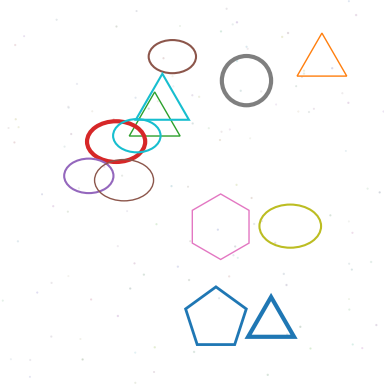[{"shape": "pentagon", "thickness": 2, "radius": 0.41, "center": [0.561, 0.172]}, {"shape": "triangle", "thickness": 3, "radius": 0.34, "center": [0.704, 0.16]}, {"shape": "triangle", "thickness": 1, "radius": 0.37, "center": [0.836, 0.84]}, {"shape": "triangle", "thickness": 1, "radius": 0.38, "center": [0.402, 0.685]}, {"shape": "oval", "thickness": 3, "radius": 0.38, "center": [0.302, 0.632]}, {"shape": "oval", "thickness": 1.5, "radius": 0.32, "center": [0.231, 0.543]}, {"shape": "oval", "thickness": 1, "radius": 0.38, "center": [0.322, 0.532]}, {"shape": "oval", "thickness": 1.5, "radius": 0.31, "center": [0.448, 0.853]}, {"shape": "hexagon", "thickness": 1, "radius": 0.43, "center": [0.573, 0.411]}, {"shape": "circle", "thickness": 3, "radius": 0.32, "center": [0.64, 0.791]}, {"shape": "oval", "thickness": 1.5, "radius": 0.4, "center": [0.754, 0.413]}, {"shape": "triangle", "thickness": 1.5, "radius": 0.4, "center": [0.422, 0.729]}, {"shape": "oval", "thickness": 1.5, "radius": 0.31, "center": [0.355, 0.647]}]